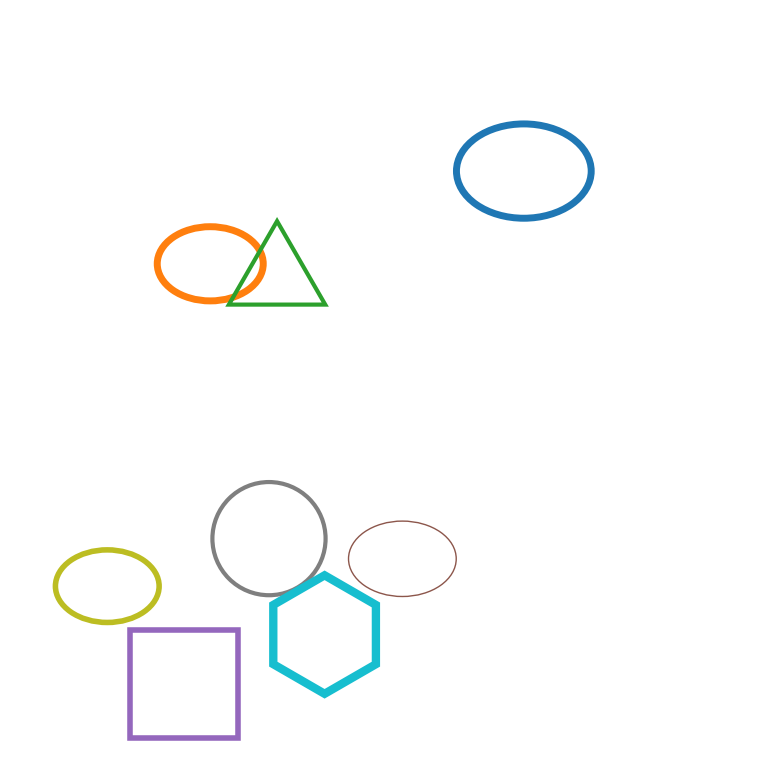[{"shape": "oval", "thickness": 2.5, "radius": 0.44, "center": [0.68, 0.778]}, {"shape": "oval", "thickness": 2.5, "radius": 0.34, "center": [0.273, 0.657]}, {"shape": "triangle", "thickness": 1.5, "radius": 0.36, "center": [0.36, 0.641]}, {"shape": "square", "thickness": 2, "radius": 0.35, "center": [0.239, 0.112]}, {"shape": "oval", "thickness": 0.5, "radius": 0.35, "center": [0.523, 0.274]}, {"shape": "circle", "thickness": 1.5, "radius": 0.37, "center": [0.349, 0.3]}, {"shape": "oval", "thickness": 2, "radius": 0.34, "center": [0.139, 0.239]}, {"shape": "hexagon", "thickness": 3, "radius": 0.38, "center": [0.422, 0.176]}]